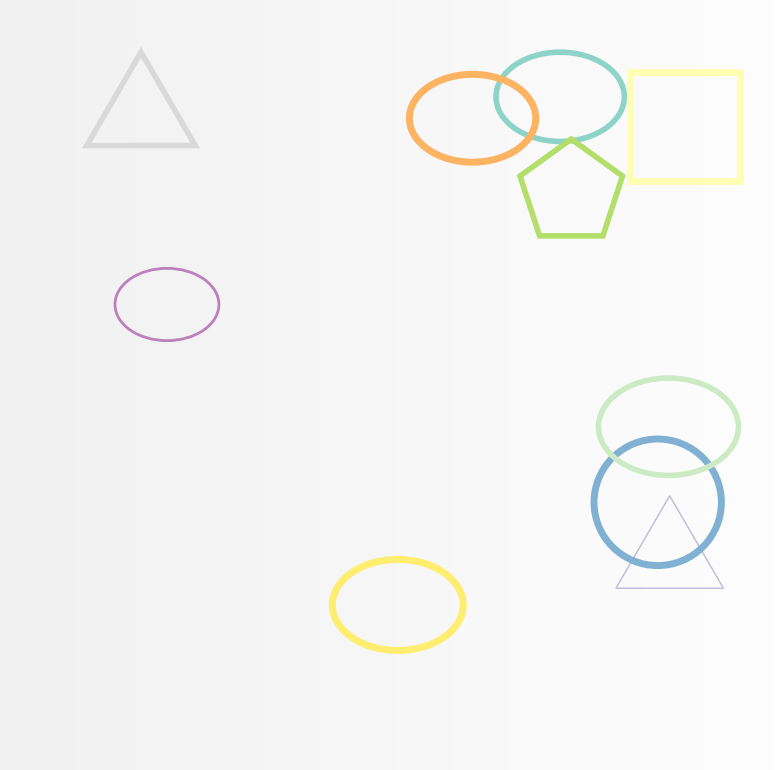[{"shape": "oval", "thickness": 2, "radius": 0.41, "center": [0.723, 0.874]}, {"shape": "square", "thickness": 2.5, "radius": 0.35, "center": [0.884, 0.836]}, {"shape": "triangle", "thickness": 0.5, "radius": 0.4, "center": [0.864, 0.276]}, {"shape": "circle", "thickness": 2.5, "radius": 0.41, "center": [0.849, 0.348]}, {"shape": "oval", "thickness": 2.5, "radius": 0.41, "center": [0.61, 0.846]}, {"shape": "pentagon", "thickness": 2, "radius": 0.35, "center": [0.737, 0.75]}, {"shape": "triangle", "thickness": 2, "radius": 0.4, "center": [0.182, 0.851]}, {"shape": "oval", "thickness": 1, "radius": 0.34, "center": [0.215, 0.605]}, {"shape": "oval", "thickness": 2, "radius": 0.45, "center": [0.863, 0.446]}, {"shape": "oval", "thickness": 2.5, "radius": 0.42, "center": [0.513, 0.214]}]